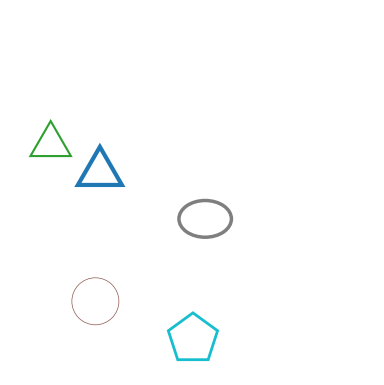[{"shape": "triangle", "thickness": 3, "radius": 0.33, "center": [0.259, 0.553]}, {"shape": "triangle", "thickness": 1.5, "radius": 0.3, "center": [0.132, 0.625]}, {"shape": "circle", "thickness": 0.5, "radius": 0.31, "center": [0.248, 0.217]}, {"shape": "oval", "thickness": 2.5, "radius": 0.34, "center": [0.533, 0.432]}, {"shape": "pentagon", "thickness": 2, "radius": 0.34, "center": [0.501, 0.12]}]